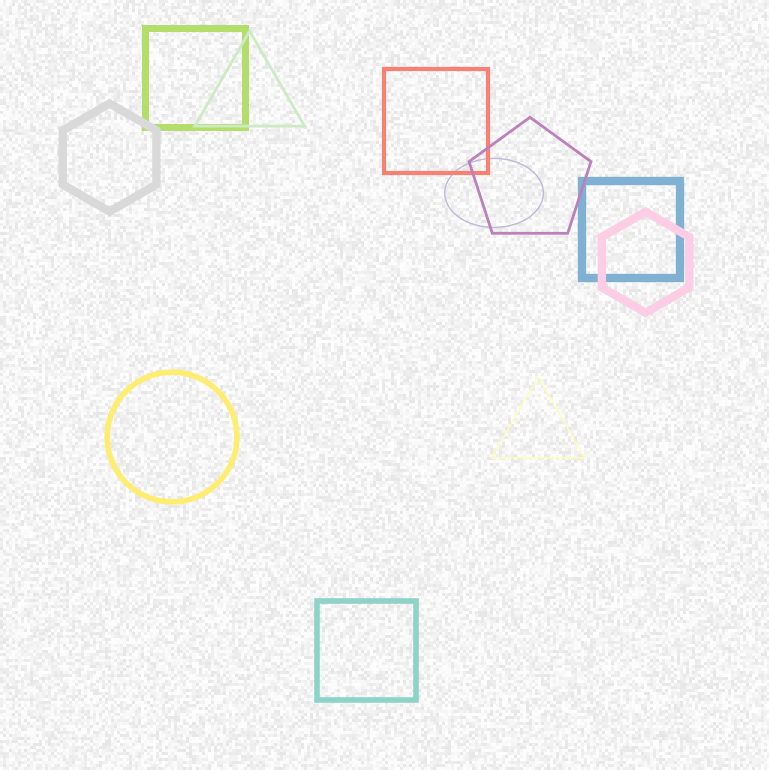[{"shape": "square", "thickness": 2, "radius": 0.32, "center": [0.475, 0.156]}, {"shape": "triangle", "thickness": 0.5, "radius": 0.35, "center": [0.699, 0.44]}, {"shape": "oval", "thickness": 0.5, "radius": 0.32, "center": [0.642, 0.749]}, {"shape": "square", "thickness": 1.5, "radius": 0.34, "center": [0.566, 0.843]}, {"shape": "square", "thickness": 3, "radius": 0.32, "center": [0.819, 0.702]}, {"shape": "square", "thickness": 2.5, "radius": 0.32, "center": [0.253, 0.899]}, {"shape": "hexagon", "thickness": 3, "radius": 0.33, "center": [0.838, 0.659]}, {"shape": "hexagon", "thickness": 3, "radius": 0.35, "center": [0.142, 0.795]}, {"shape": "pentagon", "thickness": 1, "radius": 0.42, "center": [0.688, 0.764]}, {"shape": "triangle", "thickness": 1, "radius": 0.41, "center": [0.324, 0.877]}, {"shape": "circle", "thickness": 2, "radius": 0.42, "center": [0.223, 0.432]}]